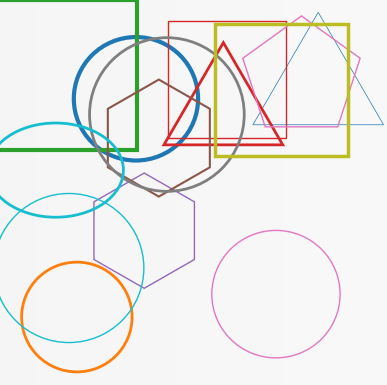[{"shape": "circle", "thickness": 3, "radius": 0.8, "center": [0.351, 0.743]}, {"shape": "triangle", "thickness": 0.5, "radius": 0.97, "center": [0.821, 0.773]}, {"shape": "circle", "thickness": 2, "radius": 0.71, "center": [0.198, 0.177]}, {"shape": "square", "thickness": 3, "radius": 0.97, "center": [0.158, 0.806]}, {"shape": "triangle", "thickness": 2, "radius": 0.89, "center": [0.576, 0.712]}, {"shape": "square", "thickness": 1, "radius": 0.76, "center": [0.585, 0.794]}, {"shape": "hexagon", "thickness": 1, "radius": 0.75, "center": [0.372, 0.401]}, {"shape": "hexagon", "thickness": 1.5, "radius": 0.76, "center": [0.41, 0.641]}, {"shape": "circle", "thickness": 1, "radius": 0.83, "center": [0.712, 0.236]}, {"shape": "pentagon", "thickness": 1, "radius": 0.8, "center": [0.778, 0.799]}, {"shape": "circle", "thickness": 2, "radius": 1.0, "center": [0.431, 0.703]}, {"shape": "square", "thickness": 2.5, "radius": 0.86, "center": [0.727, 0.766]}, {"shape": "circle", "thickness": 1, "radius": 0.97, "center": [0.178, 0.304]}, {"shape": "oval", "thickness": 2, "radius": 0.87, "center": [0.144, 0.558]}]